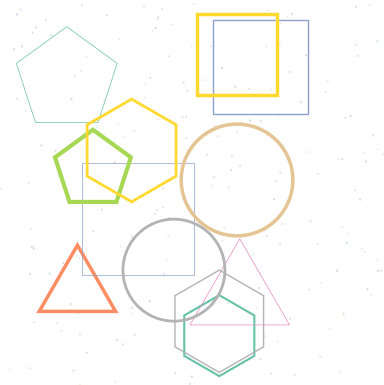[{"shape": "pentagon", "thickness": 0.5, "radius": 0.69, "center": [0.173, 0.793]}, {"shape": "hexagon", "thickness": 1.5, "radius": 0.53, "center": [0.57, 0.128]}, {"shape": "triangle", "thickness": 2.5, "radius": 0.57, "center": [0.201, 0.248]}, {"shape": "square", "thickness": 0.5, "radius": 0.73, "center": [0.358, 0.43]}, {"shape": "square", "thickness": 1, "radius": 0.61, "center": [0.677, 0.826]}, {"shape": "triangle", "thickness": 0.5, "radius": 0.75, "center": [0.623, 0.231]}, {"shape": "pentagon", "thickness": 3, "radius": 0.52, "center": [0.241, 0.559]}, {"shape": "hexagon", "thickness": 2, "radius": 0.67, "center": [0.342, 0.609]}, {"shape": "square", "thickness": 2.5, "radius": 0.52, "center": [0.615, 0.858]}, {"shape": "circle", "thickness": 2.5, "radius": 0.73, "center": [0.616, 0.533]}, {"shape": "hexagon", "thickness": 1, "radius": 0.66, "center": [0.57, 0.166]}, {"shape": "circle", "thickness": 2, "radius": 0.66, "center": [0.452, 0.298]}]